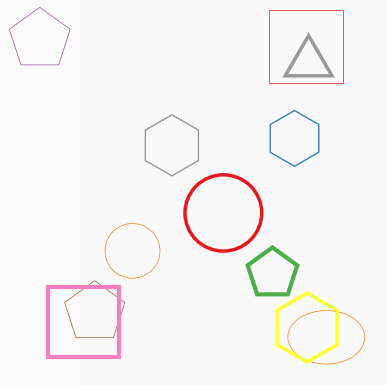[{"shape": "circle", "thickness": 2.5, "radius": 0.5, "center": [0.576, 0.447]}, {"shape": "square", "thickness": 0.5, "radius": 0.48, "center": [0.789, 0.88]}, {"shape": "hexagon", "thickness": 1, "radius": 0.36, "center": [0.76, 0.641]}, {"shape": "pentagon", "thickness": 3, "radius": 0.34, "center": [0.703, 0.29]}, {"shape": "pentagon", "thickness": 0.5, "radius": 0.41, "center": [0.103, 0.898]}, {"shape": "oval", "thickness": 0.5, "radius": 0.5, "center": [0.842, 0.124]}, {"shape": "circle", "thickness": 0.5, "radius": 0.35, "center": [0.342, 0.348]}, {"shape": "hexagon", "thickness": 2.5, "radius": 0.45, "center": [0.792, 0.149]}, {"shape": "pentagon", "thickness": 0.5, "radius": 0.41, "center": [0.244, 0.189]}, {"shape": "square", "thickness": 3, "radius": 0.46, "center": [0.216, 0.163]}, {"shape": "triangle", "thickness": 2.5, "radius": 0.35, "center": [0.796, 0.838]}, {"shape": "hexagon", "thickness": 1, "radius": 0.4, "center": [0.444, 0.623]}]